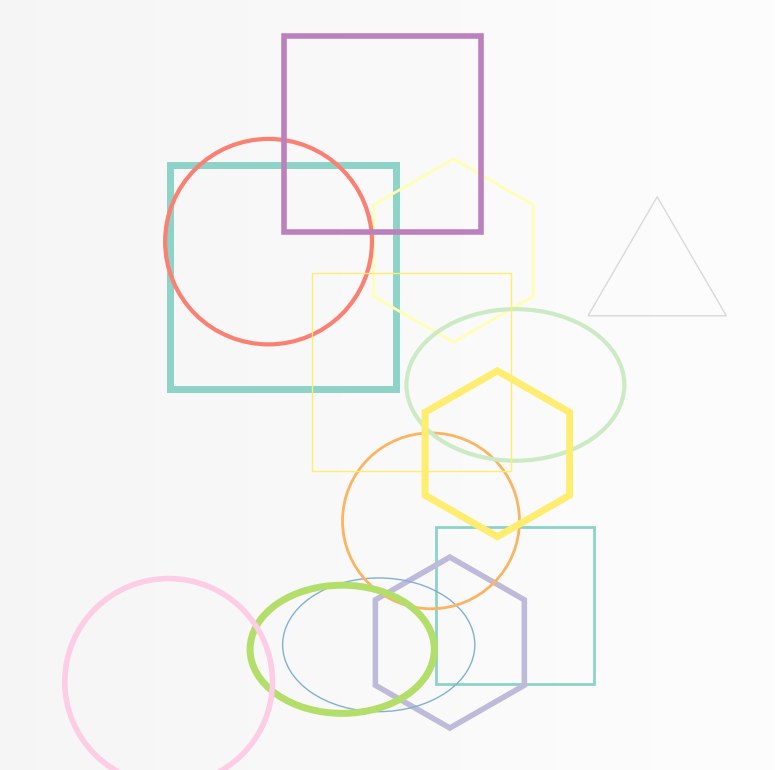[{"shape": "square", "thickness": 2.5, "radius": 0.73, "center": [0.365, 0.64]}, {"shape": "square", "thickness": 1, "radius": 0.51, "center": [0.665, 0.214]}, {"shape": "hexagon", "thickness": 1, "radius": 0.59, "center": [0.585, 0.675]}, {"shape": "hexagon", "thickness": 2, "radius": 0.55, "center": [0.58, 0.166]}, {"shape": "circle", "thickness": 1.5, "radius": 0.67, "center": [0.346, 0.686]}, {"shape": "oval", "thickness": 0.5, "radius": 0.62, "center": [0.489, 0.163]}, {"shape": "circle", "thickness": 1, "radius": 0.57, "center": [0.556, 0.324]}, {"shape": "oval", "thickness": 2.5, "radius": 0.59, "center": [0.442, 0.157]}, {"shape": "circle", "thickness": 2, "radius": 0.67, "center": [0.218, 0.115]}, {"shape": "triangle", "thickness": 0.5, "radius": 0.52, "center": [0.848, 0.641]}, {"shape": "square", "thickness": 2, "radius": 0.63, "center": [0.494, 0.826]}, {"shape": "oval", "thickness": 1.5, "radius": 0.7, "center": [0.665, 0.5]}, {"shape": "hexagon", "thickness": 2.5, "radius": 0.54, "center": [0.642, 0.411]}, {"shape": "square", "thickness": 0.5, "radius": 0.64, "center": [0.531, 0.517]}]